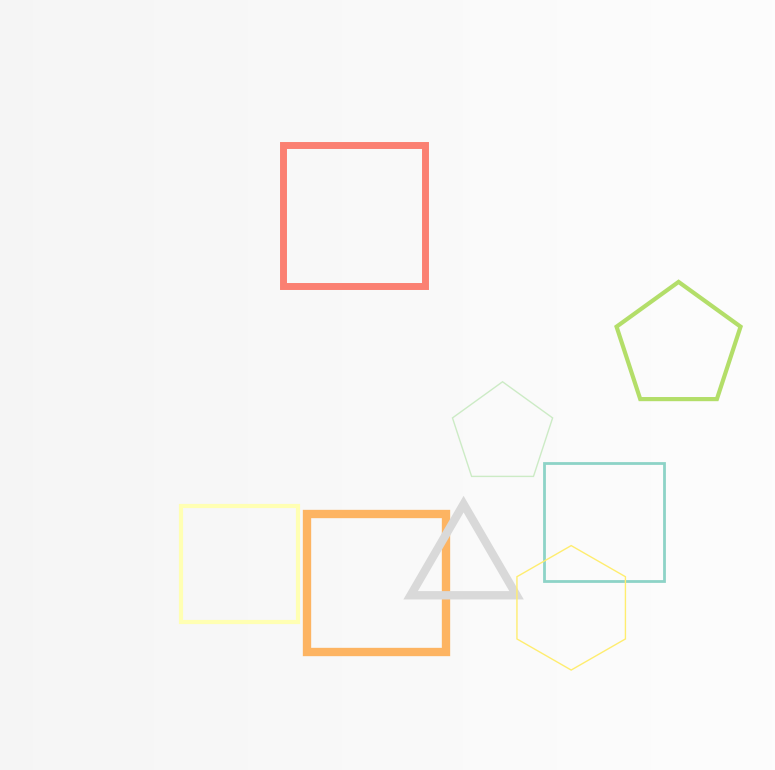[{"shape": "square", "thickness": 1, "radius": 0.38, "center": [0.779, 0.322]}, {"shape": "square", "thickness": 1.5, "radius": 0.38, "center": [0.309, 0.267]}, {"shape": "square", "thickness": 2.5, "radius": 0.46, "center": [0.456, 0.72]}, {"shape": "square", "thickness": 3, "radius": 0.45, "center": [0.486, 0.242]}, {"shape": "pentagon", "thickness": 1.5, "radius": 0.42, "center": [0.876, 0.55]}, {"shape": "triangle", "thickness": 3, "radius": 0.39, "center": [0.598, 0.266]}, {"shape": "pentagon", "thickness": 0.5, "radius": 0.34, "center": [0.648, 0.436]}, {"shape": "hexagon", "thickness": 0.5, "radius": 0.4, "center": [0.737, 0.211]}]